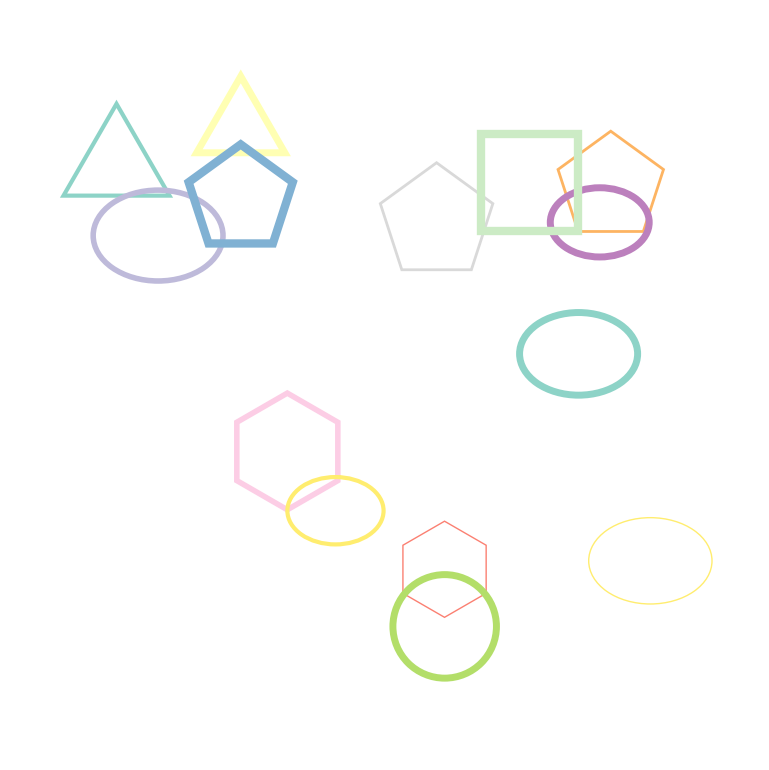[{"shape": "triangle", "thickness": 1.5, "radius": 0.4, "center": [0.151, 0.786]}, {"shape": "oval", "thickness": 2.5, "radius": 0.38, "center": [0.751, 0.54]}, {"shape": "triangle", "thickness": 2.5, "radius": 0.33, "center": [0.313, 0.835]}, {"shape": "oval", "thickness": 2, "radius": 0.42, "center": [0.205, 0.694]}, {"shape": "hexagon", "thickness": 0.5, "radius": 0.31, "center": [0.577, 0.261]}, {"shape": "pentagon", "thickness": 3, "radius": 0.36, "center": [0.313, 0.741]}, {"shape": "pentagon", "thickness": 1, "radius": 0.36, "center": [0.793, 0.758]}, {"shape": "circle", "thickness": 2.5, "radius": 0.34, "center": [0.578, 0.187]}, {"shape": "hexagon", "thickness": 2, "radius": 0.38, "center": [0.373, 0.414]}, {"shape": "pentagon", "thickness": 1, "radius": 0.38, "center": [0.567, 0.712]}, {"shape": "oval", "thickness": 2.5, "radius": 0.32, "center": [0.779, 0.711]}, {"shape": "square", "thickness": 3, "radius": 0.32, "center": [0.688, 0.763]}, {"shape": "oval", "thickness": 1.5, "radius": 0.31, "center": [0.436, 0.337]}, {"shape": "oval", "thickness": 0.5, "radius": 0.4, "center": [0.845, 0.272]}]